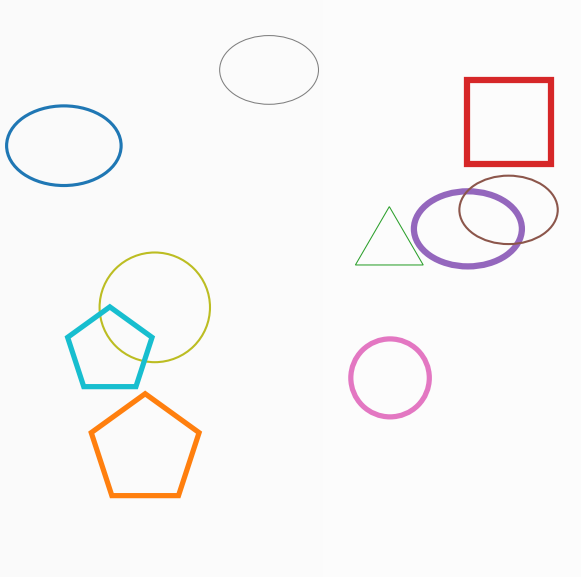[{"shape": "oval", "thickness": 1.5, "radius": 0.49, "center": [0.11, 0.747]}, {"shape": "pentagon", "thickness": 2.5, "radius": 0.49, "center": [0.25, 0.22]}, {"shape": "triangle", "thickness": 0.5, "radius": 0.34, "center": [0.67, 0.574]}, {"shape": "square", "thickness": 3, "radius": 0.36, "center": [0.875, 0.788]}, {"shape": "oval", "thickness": 3, "radius": 0.46, "center": [0.805, 0.603]}, {"shape": "oval", "thickness": 1, "radius": 0.42, "center": [0.875, 0.636]}, {"shape": "circle", "thickness": 2.5, "radius": 0.34, "center": [0.671, 0.345]}, {"shape": "oval", "thickness": 0.5, "radius": 0.43, "center": [0.463, 0.878]}, {"shape": "circle", "thickness": 1, "radius": 0.47, "center": [0.266, 0.467]}, {"shape": "pentagon", "thickness": 2.5, "radius": 0.38, "center": [0.189, 0.391]}]